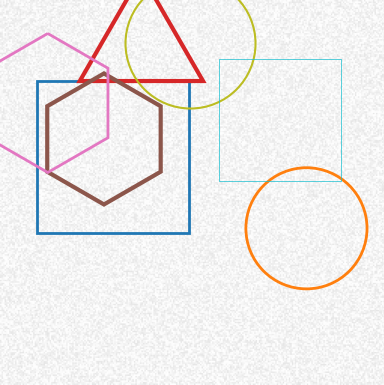[{"shape": "square", "thickness": 2, "radius": 0.99, "center": [0.295, 0.593]}, {"shape": "circle", "thickness": 2, "radius": 0.79, "center": [0.796, 0.407]}, {"shape": "triangle", "thickness": 3, "radius": 0.92, "center": [0.367, 0.882]}, {"shape": "hexagon", "thickness": 3, "radius": 0.85, "center": [0.27, 0.639]}, {"shape": "hexagon", "thickness": 2, "radius": 0.9, "center": [0.124, 0.733]}, {"shape": "circle", "thickness": 1.5, "radius": 0.84, "center": [0.495, 0.887]}, {"shape": "square", "thickness": 0.5, "radius": 0.79, "center": [0.728, 0.689]}]